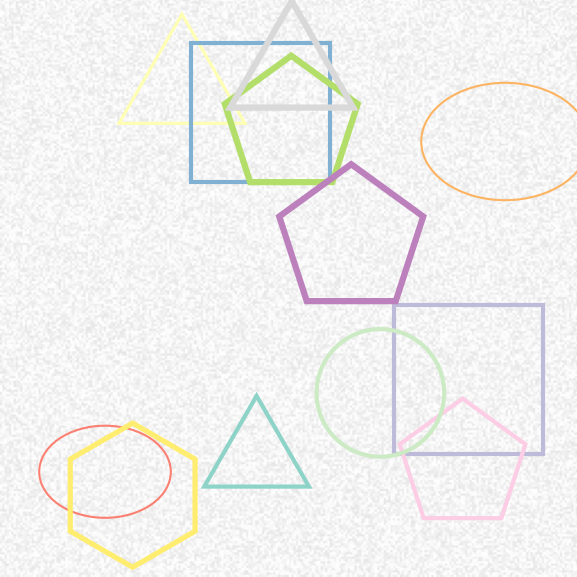[{"shape": "triangle", "thickness": 2, "radius": 0.52, "center": [0.444, 0.209]}, {"shape": "triangle", "thickness": 1.5, "radius": 0.63, "center": [0.315, 0.849]}, {"shape": "square", "thickness": 2, "radius": 0.65, "center": [0.811, 0.342]}, {"shape": "oval", "thickness": 1, "radius": 0.57, "center": [0.182, 0.182]}, {"shape": "square", "thickness": 2, "radius": 0.6, "center": [0.451, 0.805]}, {"shape": "oval", "thickness": 1, "radius": 0.73, "center": [0.875, 0.754]}, {"shape": "pentagon", "thickness": 3, "radius": 0.61, "center": [0.504, 0.782]}, {"shape": "pentagon", "thickness": 2, "radius": 0.57, "center": [0.801, 0.194]}, {"shape": "triangle", "thickness": 3, "radius": 0.61, "center": [0.505, 0.874]}, {"shape": "pentagon", "thickness": 3, "radius": 0.66, "center": [0.608, 0.584]}, {"shape": "circle", "thickness": 2, "radius": 0.55, "center": [0.659, 0.319]}, {"shape": "hexagon", "thickness": 2.5, "radius": 0.62, "center": [0.23, 0.142]}]